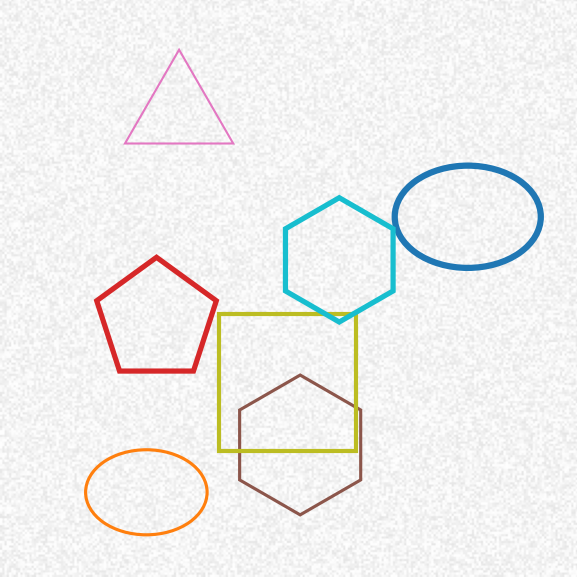[{"shape": "oval", "thickness": 3, "radius": 0.63, "center": [0.81, 0.624]}, {"shape": "oval", "thickness": 1.5, "radius": 0.53, "center": [0.253, 0.147]}, {"shape": "pentagon", "thickness": 2.5, "radius": 0.54, "center": [0.271, 0.445]}, {"shape": "hexagon", "thickness": 1.5, "radius": 0.61, "center": [0.52, 0.229]}, {"shape": "triangle", "thickness": 1, "radius": 0.54, "center": [0.31, 0.805]}, {"shape": "square", "thickness": 2, "radius": 0.59, "center": [0.497, 0.337]}, {"shape": "hexagon", "thickness": 2.5, "radius": 0.54, "center": [0.587, 0.549]}]